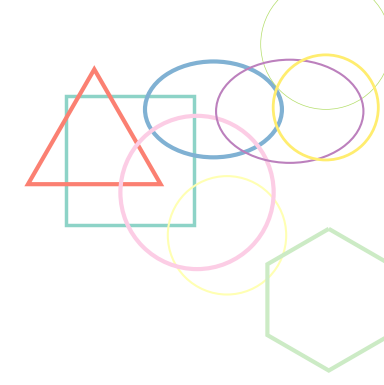[{"shape": "square", "thickness": 2.5, "radius": 0.83, "center": [0.338, 0.584]}, {"shape": "circle", "thickness": 1.5, "radius": 0.77, "center": [0.59, 0.389]}, {"shape": "triangle", "thickness": 3, "radius": 0.99, "center": [0.245, 0.621]}, {"shape": "oval", "thickness": 3, "radius": 0.89, "center": [0.554, 0.716]}, {"shape": "circle", "thickness": 0.5, "radius": 0.85, "center": [0.846, 0.885]}, {"shape": "circle", "thickness": 3, "radius": 1.0, "center": [0.512, 0.5]}, {"shape": "oval", "thickness": 1.5, "radius": 0.96, "center": [0.753, 0.711]}, {"shape": "hexagon", "thickness": 3, "radius": 0.92, "center": [0.854, 0.222]}, {"shape": "circle", "thickness": 2, "radius": 0.68, "center": [0.846, 0.721]}]